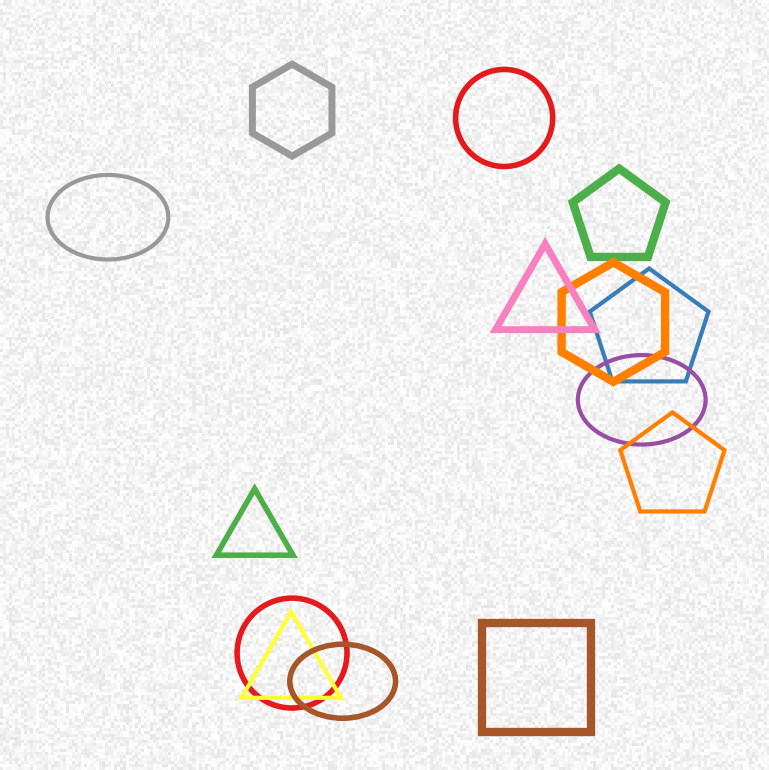[{"shape": "circle", "thickness": 2, "radius": 0.32, "center": [0.655, 0.847]}, {"shape": "circle", "thickness": 2, "radius": 0.36, "center": [0.379, 0.152]}, {"shape": "pentagon", "thickness": 1.5, "radius": 0.41, "center": [0.843, 0.57]}, {"shape": "pentagon", "thickness": 3, "radius": 0.32, "center": [0.804, 0.718]}, {"shape": "triangle", "thickness": 2, "radius": 0.29, "center": [0.331, 0.308]}, {"shape": "oval", "thickness": 1.5, "radius": 0.41, "center": [0.833, 0.481]}, {"shape": "hexagon", "thickness": 3, "radius": 0.39, "center": [0.797, 0.582]}, {"shape": "pentagon", "thickness": 1.5, "radius": 0.36, "center": [0.873, 0.393]}, {"shape": "triangle", "thickness": 1.5, "radius": 0.37, "center": [0.378, 0.131]}, {"shape": "oval", "thickness": 2, "radius": 0.34, "center": [0.445, 0.115]}, {"shape": "square", "thickness": 3, "radius": 0.35, "center": [0.696, 0.12]}, {"shape": "triangle", "thickness": 2.5, "radius": 0.37, "center": [0.708, 0.609]}, {"shape": "hexagon", "thickness": 2.5, "radius": 0.3, "center": [0.379, 0.857]}, {"shape": "oval", "thickness": 1.5, "radius": 0.39, "center": [0.14, 0.718]}]